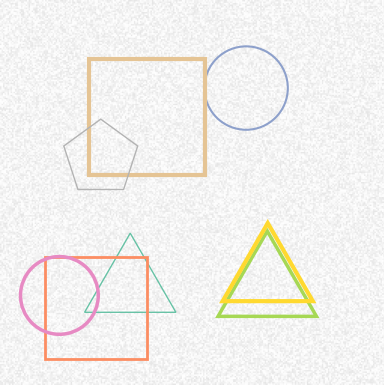[{"shape": "triangle", "thickness": 1, "radius": 0.68, "center": [0.338, 0.257]}, {"shape": "square", "thickness": 2, "radius": 0.66, "center": [0.249, 0.199]}, {"shape": "circle", "thickness": 1.5, "radius": 0.54, "center": [0.639, 0.771]}, {"shape": "circle", "thickness": 2.5, "radius": 0.5, "center": [0.154, 0.233]}, {"shape": "triangle", "thickness": 2.5, "radius": 0.74, "center": [0.694, 0.252]}, {"shape": "triangle", "thickness": 3, "radius": 0.68, "center": [0.695, 0.285]}, {"shape": "square", "thickness": 3, "radius": 0.75, "center": [0.382, 0.696]}, {"shape": "pentagon", "thickness": 1, "radius": 0.5, "center": [0.262, 0.59]}]